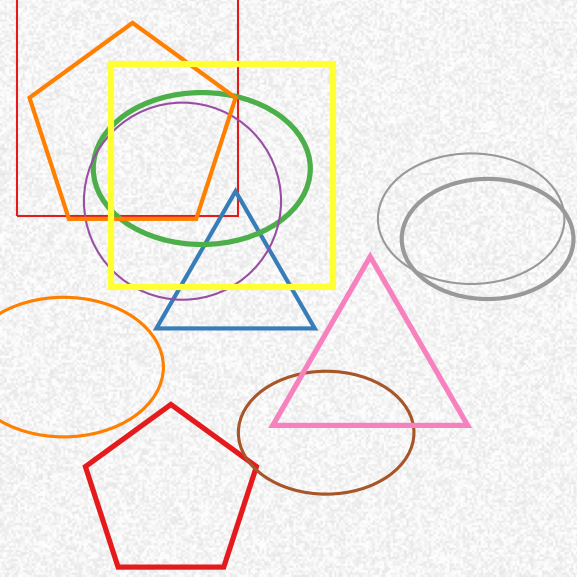[{"shape": "square", "thickness": 1, "radius": 0.95, "center": [0.221, 0.815]}, {"shape": "pentagon", "thickness": 2.5, "radius": 0.78, "center": [0.296, 0.143]}, {"shape": "triangle", "thickness": 2, "radius": 0.79, "center": [0.408, 0.51]}, {"shape": "oval", "thickness": 2.5, "radius": 0.94, "center": [0.349, 0.707]}, {"shape": "circle", "thickness": 1, "radius": 0.85, "center": [0.316, 0.651]}, {"shape": "oval", "thickness": 1.5, "radius": 0.86, "center": [0.11, 0.363]}, {"shape": "pentagon", "thickness": 2, "radius": 0.94, "center": [0.23, 0.772]}, {"shape": "square", "thickness": 3, "radius": 0.96, "center": [0.384, 0.695]}, {"shape": "oval", "thickness": 1.5, "radius": 0.76, "center": [0.565, 0.25]}, {"shape": "triangle", "thickness": 2.5, "radius": 0.97, "center": [0.641, 0.36]}, {"shape": "oval", "thickness": 1, "radius": 0.81, "center": [0.816, 0.62]}, {"shape": "oval", "thickness": 2, "radius": 0.74, "center": [0.844, 0.585]}]